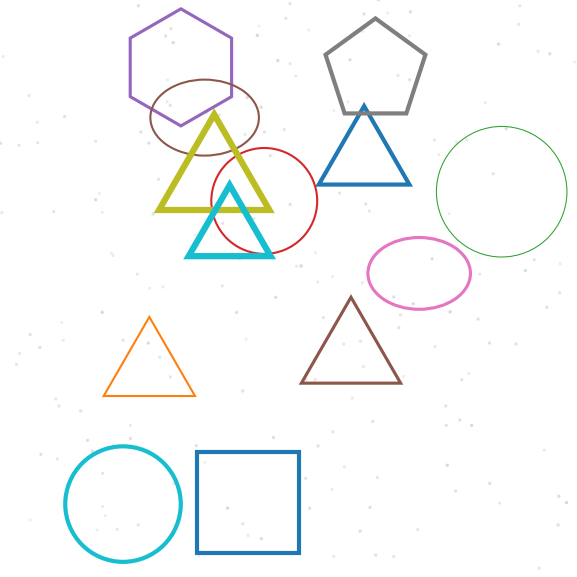[{"shape": "square", "thickness": 2, "radius": 0.44, "center": [0.43, 0.129]}, {"shape": "triangle", "thickness": 2, "radius": 0.45, "center": [0.63, 0.725]}, {"shape": "triangle", "thickness": 1, "radius": 0.46, "center": [0.259, 0.359]}, {"shape": "circle", "thickness": 0.5, "radius": 0.57, "center": [0.869, 0.667]}, {"shape": "circle", "thickness": 1, "radius": 0.46, "center": [0.458, 0.651]}, {"shape": "hexagon", "thickness": 1.5, "radius": 0.51, "center": [0.313, 0.882]}, {"shape": "triangle", "thickness": 1.5, "radius": 0.5, "center": [0.608, 0.385]}, {"shape": "oval", "thickness": 1, "radius": 0.47, "center": [0.354, 0.795]}, {"shape": "oval", "thickness": 1.5, "radius": 0.44, "center": [0.726, 0.526]}, {"shape": "pentagon", "thickness": 2, "radius": 0.45, "center": [0.65, 0.876]}, {"shape": "triangle", "thickness": 3, "radius": 0.55, "center": [0.371, 0.691]}, {"shape": "circle", "thickness": 2, "radius": 0.5, "center": [0.213, 0.126]}, {"shape": "triangle", "thickness": 3, "radius": 0.41, "center": [0.398, 0.597]}]